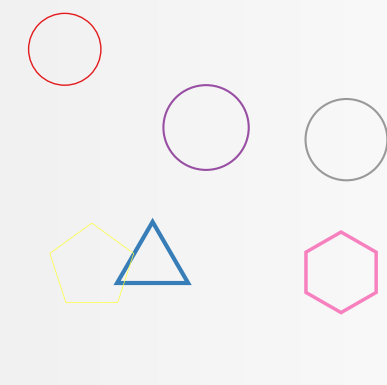[{"shape": "circle", "thickness": 1, "radius": 0.47, "center": [0.167, 0.872]}, {"shape": "triangle", "thickness": 3, "radius": 0.53, "center": [0.394, 0.318]}, {"shape": "circle", "thickness": 1.5, "radius": 0.55, "center": [0.532, 0.669]}, {"shape": "pentagon", "thickness": 0.5, "radius": 0.57, "center": [0.237, 0.307]}, {"shape": "hexagon", "thickness": 2.5, "radius": 0.52, "center": [0.88, 0.293]}, {"shape": "circle", "thickness": 1.5, "radius": 0.53, "center": [0.894, 0.637]}]